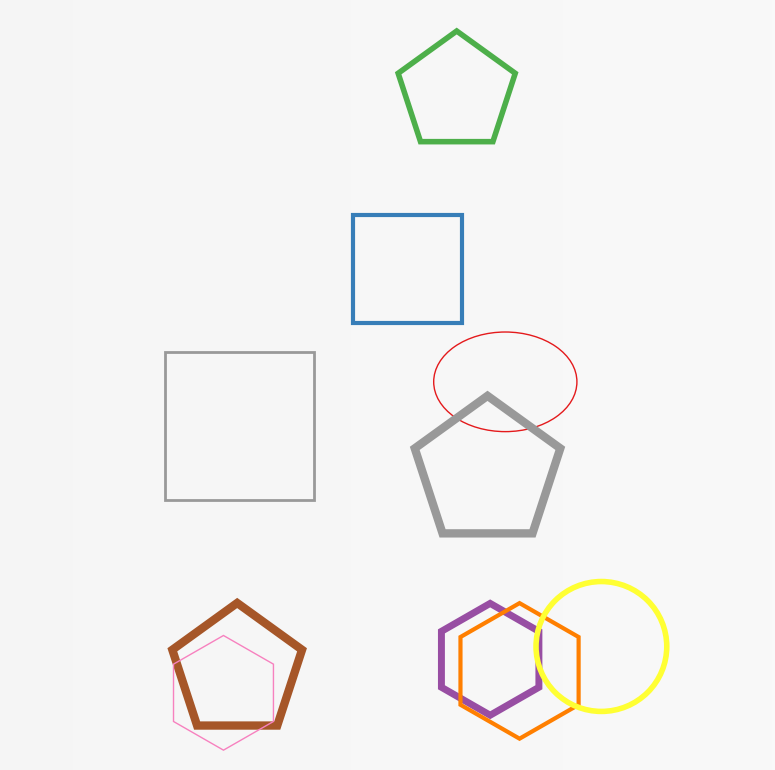[{"shape": "oval", "thickness": 0.5, "radius": 0.46, "center": [0.652, 0.504]}, {"shape": "square", "thickness": 1.5, "radius": 0.35, "center": [0.526, 0.65]}, {"shape": "pentagon", "thickness": 2, "radius": 0.4, "center": [0.589, 0.88]}, {"shape": "hexagon", "thickness": 2.5, "radius": 0.36, "center": [0.632, 0.144]}, {"shape": "hexagon", "thickness": 1.5, "radius": 0.44, "center": [0.67, 0.129]}, {"shape": "circle", "thickness": 2, "radius": 0.42, "center": [0.776, 0.16]}, {"shape": "pentagon", "thickness": 3, "radius": 0.44, "center": [0.306, 0.129]}, {"shape": "hexagon", "thickness": 0.5, "radius": 0.37, "center": [0.288, 0.1]}, {"shape": "pentagon", "thickness": 3, "radius": 0.49, "center": [0.629, 0.387]}, {"shape": "square", "thickness": 1, "radius": 0.48, "center": [0.309, 0.447]}]